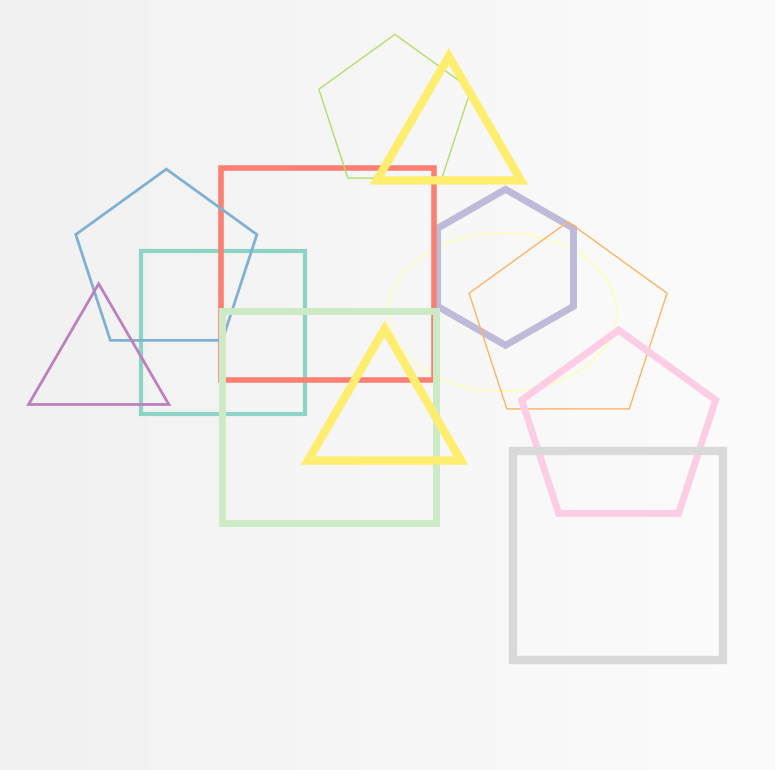[{"shape": "square", "thickness": 1.5, "radius": 0.53, "center": [0.287, 0.569]}, {"shape": "oval", "thickness": 0.5, "radius": 0.74, "center": [0.649, 0.595]}, {"shape": "hexagon", "thickness": 2.5, "radius": 0.51, "center": [0.652, 0.653]}, {"shape": "square", "thickness": 2, "radius": 0.69, "center": [0.422, 0.644]}, {"shape": "pentagon", "thickness": 1, "radius": 0.61, "center": [0.215, 0.657]}, {"shape": "pentagon", "thickness": 0.5, "radius": 0.67, "center": [0.733, 0.578]}, {"shape": "pentagon", "thickness": 0.5, "radius": 0.52, "center": [0.51, 0.852]}, {"shape": "pentagon", "thickness": 2.5, "radius": 0.66, "center": [0.798, 0.44]}, {"shape": "square", "thickness": 3, "radius": 0.68, "center": [0.797, 0.279]}, {"shape": "triangle", "thickness": 1, "radius": 0.52, "center": [0.127, 0.527]}, {"shape": "square", "thickness": 2.5, "radius": 0.69, "center": [0.425, 0.458]}, {"shape": "triangle", "thickness": 3, "radius": 0.57, "center": [0.496, 0.459]}, {"shape": "triangle", "thickness": 3, "radius": 0.54, "center": [0.579, 0.819]}]